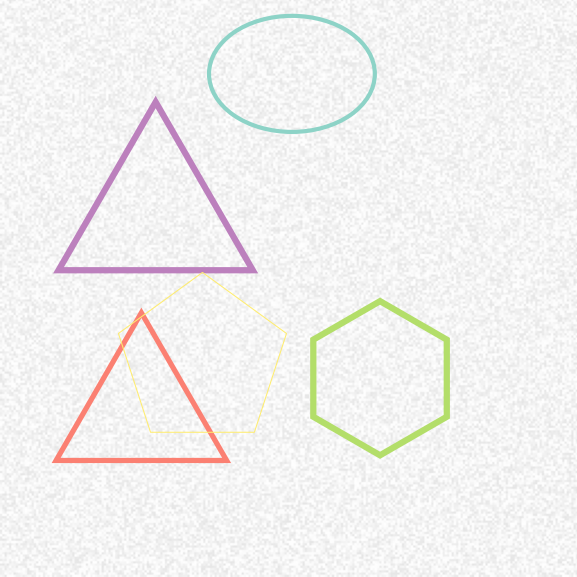[{"shape": "oval", "thickness": 2, "radius": 0.72, "center": [0.506, 0.871]}, {"shape": "triangle", "thickness": 2.5, "radius": 0.85, "center": [0.245, 0.287]}, {"shape": "hexagon", "thickness": 3, "radius": 0.67, "center": [0.658, 0.344]}, {"shape": "triangle", "thickness": 3, "radius": 0.97, "center": [0.27, 0.628]}, {"shape": "pentagon", "thickness": 0.5, "radius": 0.77, "center": [0.351, 0.374]}]